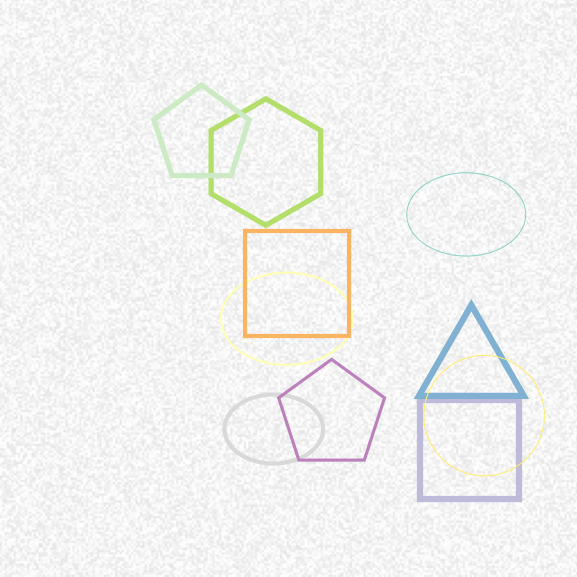[{"shape": "oval", "thickness": 0.5, "radius": 0.51, "center": [0.807, 0.628]}, {"shape": "oval", "thickness": 1, "radius": 0.57, "center": [0.497, 0.447]}, {"shape": "square", "thickness": 3, "radius": 0.43, "center": [0.813, 0.22]}, {"shape": "triangle", "thickness": 3, "radius": 0.52, "center": [0.816, 0.366]}, {"shape": "square", "thickness": 2, "radius": 0.45, "center": [0.515, 0.508]}, {"shape": "hexagon", "thickness": 2.5, "radius": 0.55, "center": [0.46, 0.718]}, {"shape": "oval", "thickness": 2, "radius": 0.43, "center": [0.474, 0.256]}, {"shape": "pentagon", "thickness": 1.5, "radius": 0.48, "center": [0.574, 0.28]}, {"shape": "pentagon", "thickness": 2.5, "radius": 0.43, "center": [0.349, 0.765]}, {"shape": "circle", "thickness": 0.5, "radius": 0.52, "center": [0.838, 0.279]}]